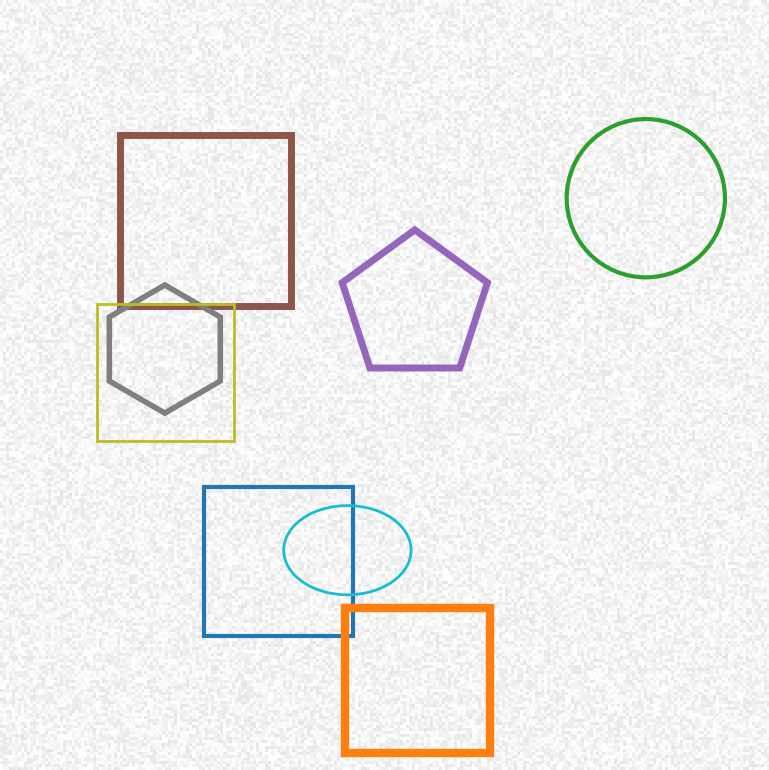[{"shape": "square", "thickness": 1.5, "radius": 0.48, "center": [0.362, 0.271]}, {"shape": "square", "thickness": 3, "radius": 0.47, "center": [0.542, 0.116]}, {"shape": "circle", "thickness": 1.5, "radius": 0.51, "center": [0.839, 0.743]}, {"shape": "pentagon", "thickness": 2.5, "radius": 0.5, "center": [0.539, 0.602]}, {"shape": "square", "thickness": 2.5, "radius": 0.56, "center": [0.267, 0.714]}, {"shape": "hexagon", "thickness": 2, "radius": 0.42, "center": [0.214, 0.547]}, {"shape": "square", "thickness": 1, "radius": 0.44, "center": [0.215, 0.516]}, {"shape": "oval", "thickness": 1, "radius": 0.41, "center": [0.451, 0.285]}]